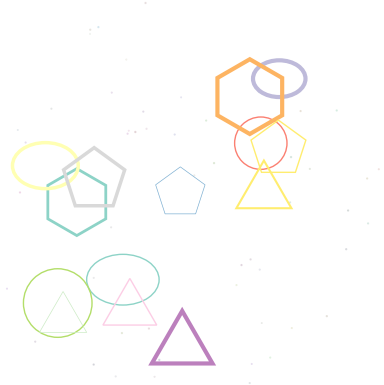[{"shape": "oval", "thickness": 1, "radius": 0.47, "center": [0.319, 0.274]}, {"shape": "hexagon", "thickness": 2, "radius": 0.43, "center": [0.199, 0.475]}, {"shape": "oval", "thickness": 2.5, "radius": 0.43, "center": [0.118, 0.57]}, {"shape": "oval", "thickness": 3, "radius": 0.34, "center": [0.725, 0.796]}, {"shape": "circle", "thickness": 1, "radius": 0.34, "center": [0.677, 0.628]}, {"shape": "pentagon", "thickness": 0.5, "radius": 0.34, "center": [0.468, 0.499]}, {"shape": "hexagon", "thickness": 3, "radius": 0.49, "center": [0.649, 0.749]}, {"shape": "circle", "thickness": 1, "radius": 0.45, "center": [0.15, 0.213]}, {"shape": "triangle", "thickness": 1, "radius": 0.4, "center": [0.337, 0.196]}, {"shape": "pentagon", "thickness": 2.5, "radius": 0.42, "center": [0.245, 0.533]}, {"shape": "triangle", "thickness": 3, "radius": 0.45, "center": [0.473, 0.101]}, {"shape": "triangle", "thickness": 0.5, "radius": 0.35, "center": [0.164, 0.172]}, {"shape": "pentagon", "thickness": 1, "radius": 0.37, "center": [0.723, 0.613]}, {"shape": "triangle", "thickness": 1.5, "radius": 0.41, "center": [0.685, 0.5]}]